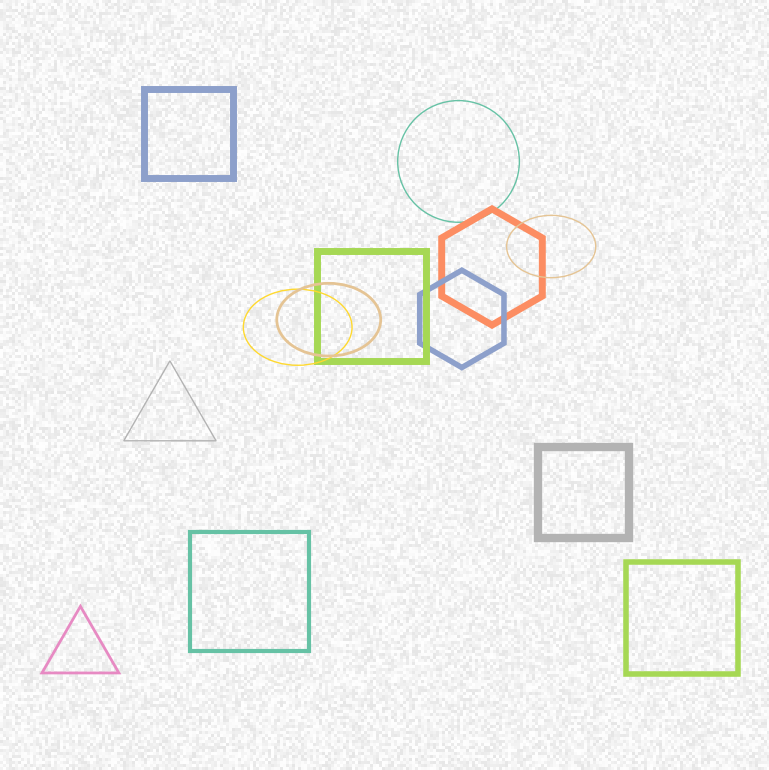[{"shape": "square", "thickness": 1.5, "radius": 0.39, "center": [0.324, 0.231]}, {"shape": "circle", "thickness": 0.5, "radius": 0.4, "center": [0.595, 0.79]}, {"shape": "hexagon", "thickness": 2.5, "radius": 0.38, "center": [0.639, 0.653]}, {"shape": "square", "thickness": 2.5, "radius": 0.29, "center": [0.245, 0.827]}, {"shape": "hexagon", "thickness": 2, "radius": 0.32, "center": [0.6, 0.586]}, {"shape": "triangle", "thickness": 1, "radius": 0.29, "center": [0.104, 0.155]}, {"shape": "square", "thickness": 2.5, "radius": 0.36, "center": [0.482, 0.602]}, {"shape": "square", "thickness": 2, "radius": 0.36, "center": [0.886, 0.198]}, {"shape": "oval", "thickness": 0.5, "radius": 0.35, "center": [0.387, 0.575]}, {"shape": "oval", "thickness": 0.5, "radius": 0.29, "center": [0.716, 0.68]}, {"shape": "oval", "thickness": 1, "radius": 0.34, "center": [0.427, 0.585]}, {"shape": "square", "thickness": 3, "radius": 0.3, "center": [0.758, 0.36]}, {"shape": "triangle", "thickness": 0.5, "radius": 0.35, "center": [0.221, 0.462]}]